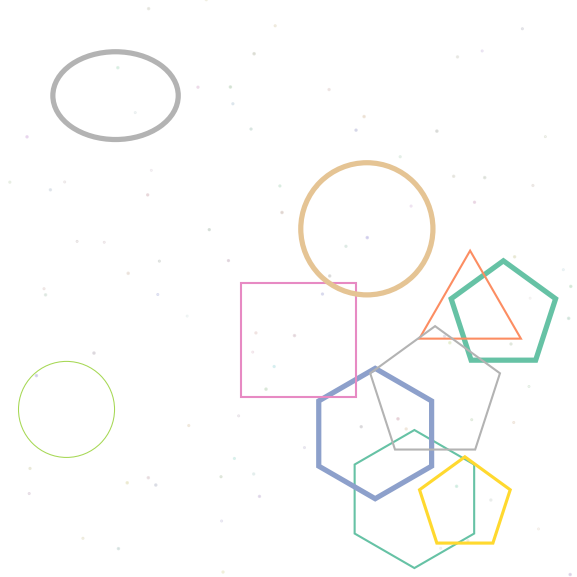[{"shape": "hexagon", "thickness": 1, "radius": 0.6, "center": [0.718, 0.135]}, {"shape": "pentagon", "thickness": 2.5, "radius": 0.48, "center": [0.872, 0.452]}, {"shape": "triangle", "thickness": 1, "radius": 0.51, "center": [0.814, 0.464]}, {"shape": "hexagon", "thickness": 2.5, "radius": 0.56, "center": [0.65, 0.248]}, {"shape": "square", "thickness": 1, "radius": 0.5, "center": [0.517, 0.41]}, {"shape": "circle", "thickness": 0.5, "radius": 0.42, "center": [0.115, 0.29]}, {"shape": "pentagon", "thickness": 1.5, "radius": 0.41, "center": [0.805, 0.126]}, {"shape": "circle", "thickness": 2.5, "radius": 0.57, "center": [0.635, 0.603]}, {"shape": "pentagon", "thickness": 1, "radius": 0.59, "center": [0.753, 0.316]}, {"shape": "oval", "thickness": 2.5, "radius": 0.54, "center": [0.2, 0.834]}]